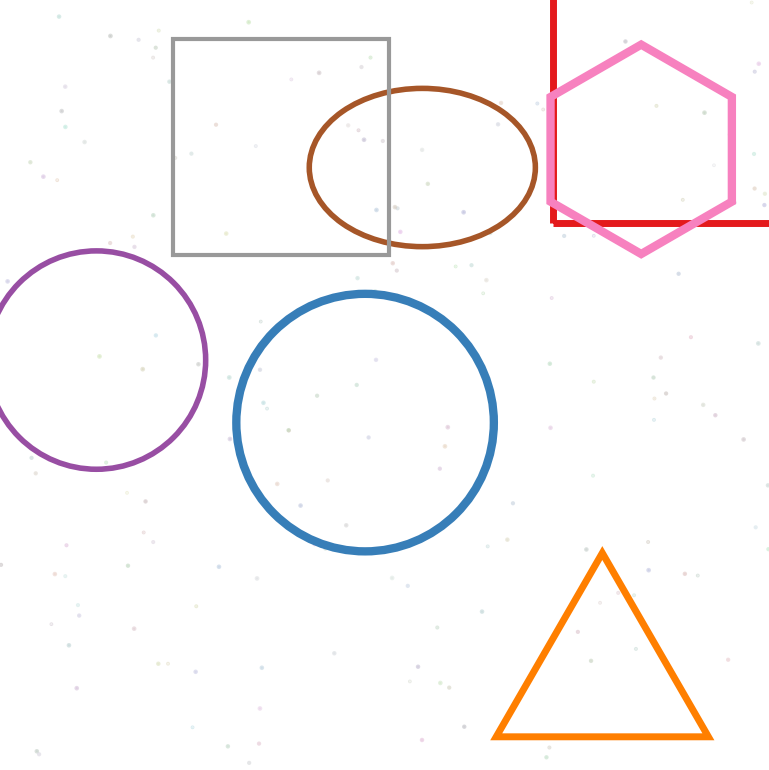[{"shape": "square", "thickness": 2.5, "radius": 0.78, "center": [0.873, 0.867]}, {"shape": "circle", "thickness": 3, "radius": 0.84, "center": [0.474, 0.451]}, {"shape": "circle", "thickness": 2, "radius": 0.71, "center": [0.125, 0.532]}, {"shape": "triangle", "thickness": 2.5, "radius": 0.8, "center": [0.782, 0.123]}, {"shape": "oval", "thickness": 2, "radius": 0.73, "center": [0.548, 0.782]}, {"shape": "hexagon", "thickness": 3, "radius": 0.68, "center": [0.833, 0.806]}, {"shape": "square", "thickness": 1.5, "radius": 0.7, "center": [0.364, 0.809]}]